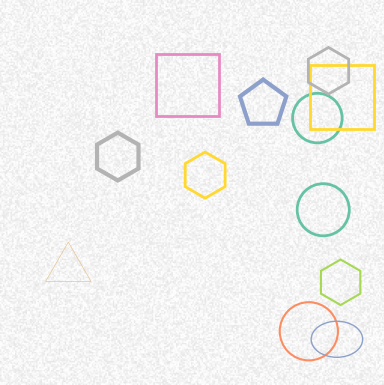[{"shape": "circle", "thickness": 2, "radius": 0.32, "center": [0.824, 0.693]}, {"shape": "circle", "thickness": 2, "radius": 0.34, "center": [0.84, 0.455]}, {"shape": "circle", "thickness": 1.5, "radius": 0.38, "center": [0.802, 0.14]}, {"shape": "pentagon", "thickness": 3, "radius": 0.32, "center": [0.683, 0.73]}, {"shape": "oval", "thickness": 1, "radius": 0.33, "center": [0.875, 0.119]}, {"shape": "square", "thickness": 2, "radius": 0.41, "center": [0.488, 0.779]}, {"shape": "hexagon", "thickness": 1.5, "radius": 0.3, "center": [0.885, 0.267]}, {"shape": "square", "thickness": 2, "radius": 0.42, "center": [0.887, 0.747]}, {"shape": "hexagon", "thickness": 2, "radius": 0.3, "center": [0.533, 0.545]}, {"shape": "triangle", "thickness": 0.5, "radius": 0.34, "center": [0.177, 0.303]}, {"shape": "hexagon", "thickness": 3, "radius": 0.31, "center": [0.306, 0.593]}, {"shape": "hexagon", "thickness": 2, "radius": 0.3, "center": [0.853, 0.816]}]